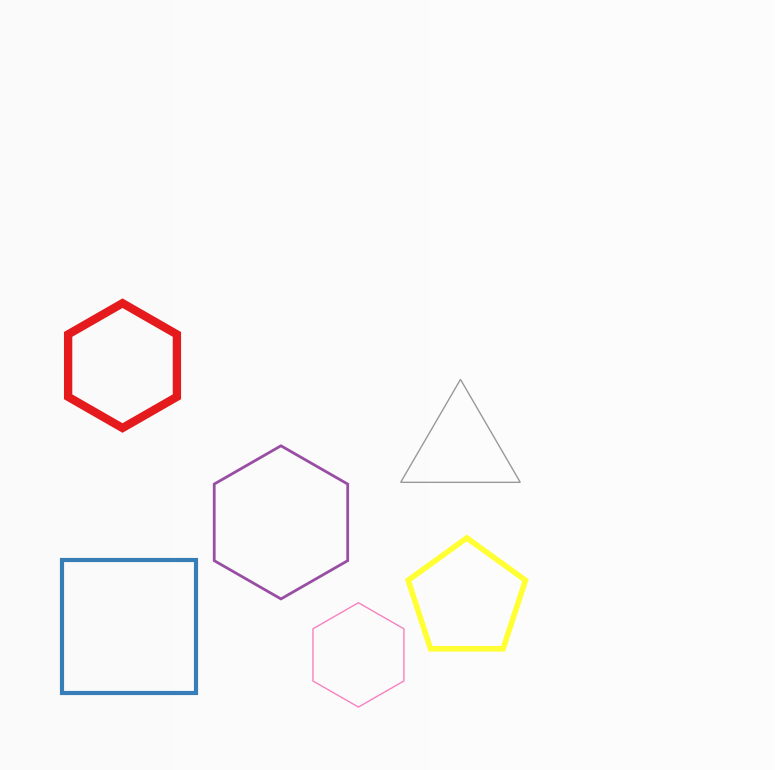[{"shape": "hexagon", "thickness": 3, "radius": 0.41, "center": [0.158, 0.525]}, {"shape": "square", "thickness": 1.5, "radius": 0.43, "center": [0.166, 0.187]}, {"shape": "hexagon", "thickness": 1, "radius": 0.5, "center": [0.363, 0.322]}, {"shape": "pentagon", "thickness": 2, "radius": 0.4, "center": [0.602, 0.222]}, {"shape": "hexagon", "thickness": 0.5, "radius": 0.34, "center": [0.462, 0.149]}, {"shape": "triangle", "thickness": 0.5, "radius": 0.45, "center": [0.594, 0.418]}]